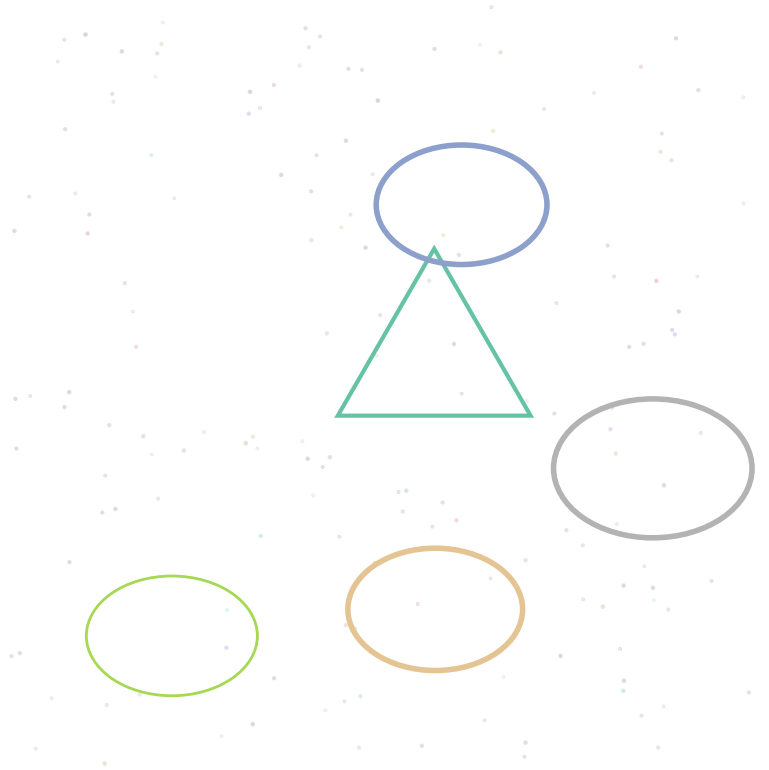[{"shape": "triangle", "thickness": 1.5, "radius": 0.72, "center": [0.564, 0.532]}, {"shape": "oval", "thickness": 2, "radius": 0.55, "center": [0.599, 0.734]}, {"shape": "oval", "thickness": 1, "radius": 0.56, "center": [0.223, 0.174]}, {"shape": "oval", "thickness": 2, "radius": 0.57, "center": [0.565, 0.209]}, {"shape": "oval", "thickness": 2, "radius": 0.64, "center": [0.848, 0.392]}]